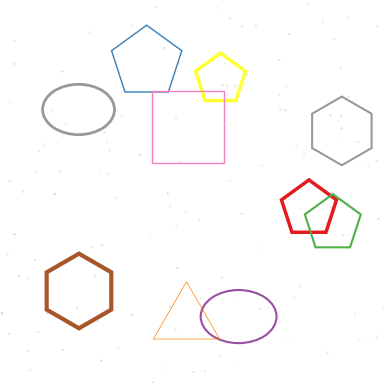[{"shape": "pentagon", "thickness": 2.5, "radius": 0.38, "center": [0.803, 0.457]}, {"shape": "pentagon", "thickness": 1, "radius": 0.48, "center": [0.381, 0.839]}, {"shape": "pentagon", "thickness": 1.5, "radius": 0.38, "center": [0.864, 0.419]}, {"shape": "oval", "thickness": 1.5, "radius": 0.49, "center": [0.62, 0.178]}, {"shape": "triangle", "thickness": 0.5, "radius": 0.5, "center": [0.484, 0.169]}, {"shape": "pentagon", "thickness": 2.5, "radius": 0.34, "center": [0.573, 0.794]}, {"shape": "hexagon", "thickness": 3, "radius": 0.48, "center": [0.205, 0.244]}, {"shape": "square", "thickness": 1, "radius": 0.47, "center": [0.488, 0.67]}, {"shape": "oval", "thickness": 2, "radius": 0.47, "center": [0.204, 0.716]}, {"shape": "hexagon", "thickness": 1.5, "radius": 0.45, "center": [0.888, 0.66]}]